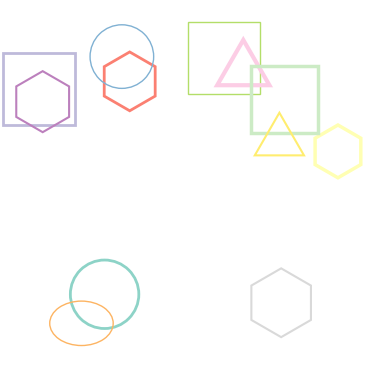[{"shape": "circle", "thickness": 2, "radius": 0.44, "center": [0.272, 0.236]}, {"shape": "hexagon", "thickness": 2.5, "radius": 0.34, "center": [0.878, 0.607]}, {"shape": "square", "thickness": 2, "radius": 0.47, "center": [0.102, 0.769]}, {"shape": "hexagon", "thickness": 2, "radius": 0.38, "center": [0.337, 0.789]}, {"shape": "circle", "thickness": 1, "radius": 0.41, "center": [0.317, 0.853]}, {"shape": "oval", "thickness": 1, "radius": 0.41, "center": [0.212, 0.16]}, {"shape": "square", "thickness": 1, "radius": 0.47, "center": [0.582, 0.848]}, {"shape": "triangle", "thickness": 3, "radius": 0.39, "center": [0.632, 0.818]}, {"shape": "hexagon", "thickness": 1.5, "radius": 0.45, "center": [0.73, 0.214]}, {"shape": "hexagon", "thickness": 1.5, "radius": 0.4, "center": [0.111, 0.736]}, {"shape": "square", "thickness": 2.5, "radius": 0.43, "center": [0.739, 0.741]}, {"shape": "triangle", "thickness": 1.5, "radius": 0.37, "center": [0.726, 0.633]}]